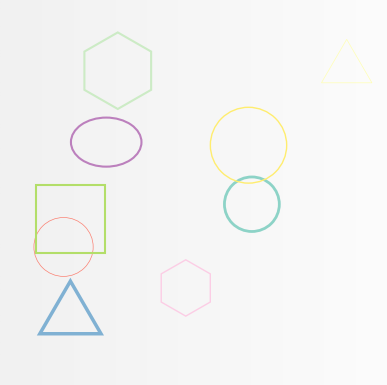[{"shape": "circle", "thickness": 2, "radius": 0.35, "center": [0.65, 0.47]}, {"shape": "triangle", "thickness": 0.5, "radius": 0.38, "center": [0.895, 0.823]}, {"shape": "circle", "thickness": 0.5, "radius": 0.38, "center": [0.164, 0.359]}, {"shape": "triangle", "thickness": 2.5, "radius": 0.46, "center": [0.182, 0.179]}, {"shape": "square", "thickness": 1.5, "radius": 0.44, "center": [0.182, 0.432]}, {"shape": "hexagon", "thickness": 1, "radius": 0.37, "center": [0.479, 0.252]}, {"shape": "oval", "thickness": 1.5, "radius": 0.46, "center": [0.274, 0.631]}, {"shape": "hexagon", "thickness": 1.5, "radius": 0.5, "center": [0.304, 0.816]}, {"shape": "circle", "thickness": 1, "radius": 0.49, "center": [0.641, 0.623]}]